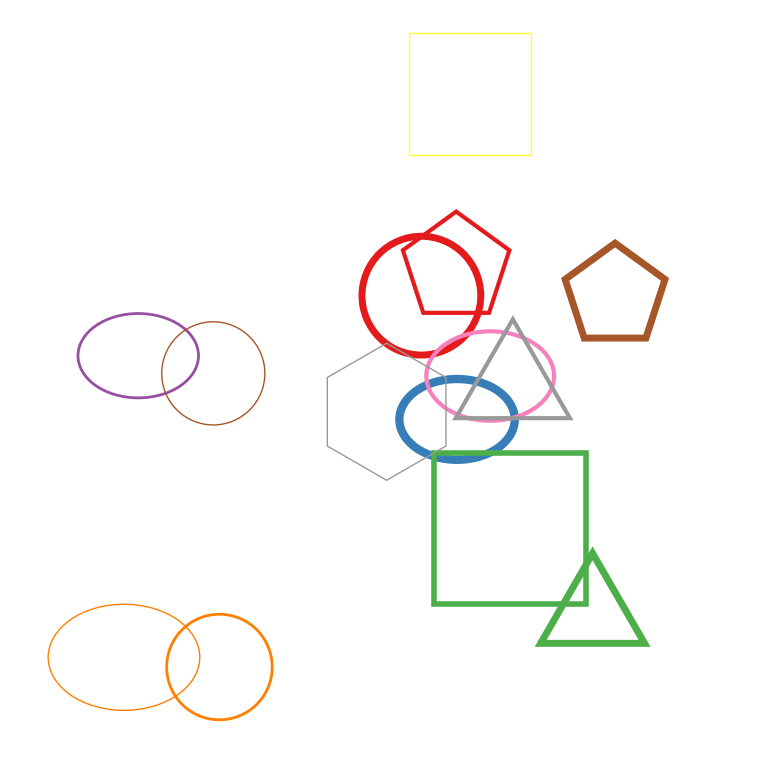[{"shape": "circle", "thickness": 2.5, "radius": 0.39, "center": [0.547, 0.616]}, {"shape": "pentagon", "thickness": 1.5, "radius": 0.36, "center": [0.592, 0.653]}, {"shape": "oval", "thickness": 3, "radius": 0.37, "center": [0.594, 0.455]}, {"shape": "triangle", "thickness": 2.5, "radius": 0.39, "center": [0.77, 0.203]}, {"shape": "square", "thickness": 2, "radius": 0.49, "center": [0.662, 0.314]}, {"shape": "oval", "thickness": 1, "radius": 0.39, "center": [0.18, 0.538]}, {"shape": "oval", "thickness": 0.5, "radius": 0.49, "center": [0.161, 0.146]}, {"shape": "circle", "thickness": 1, "radius": 0.34, "center": [0.285, 0.134]}, {"shape": "square", "thickness": 0.5, "radius": 0.4, "center": [0.611, 0.878]}, {"shape": "pentagon", "thickness": 2.5, "radius": 0.34, "center": [0.799, 0.616]}, {"shape": "circle", "thickness": 0.5, "radius": 0.33, "center": [0.277, 0.515]}, {"shape": "oval", "thickness": 1.5, "radius": 0.41, "center": [0.637, 0.512]}, {"shape": "triangle", "thickness": 1.5, "radius": 0.43, "center": [0.666, 0.5]}, {"shape": "hexagon", "thickness": 0.5, "radius": 0.44, "center": [0.502, 0.465]}]